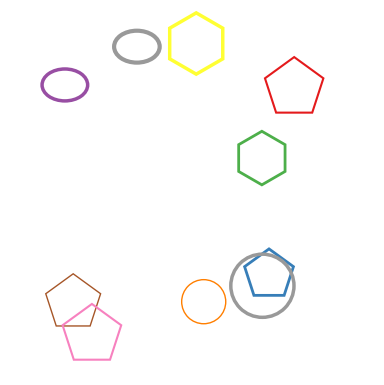[{"shape": "pentagon", "thickness": 1.5, "radius": 0.4, "center": [0.764, 0.772]}, {"shape": "pentagon", "thickness": 2, "radius": 0.33, "center": [0.699, 0.287]}, {"shape": "hexagon", "thickness": 2, "radius": 0.35, "center": [0.68, 0.589]}, {"shape": "oval", "thickness": 2.5, "radius": 0.3, "center": [0.168, 0.779]}, {"shape": "circle", "thickness": 1, "radius": 0.29, "center": [0.529, 0.216]}, {"shape": "hexagon", "thickness": 2.5, "radius": 0.4, "center": [0.51, 0.887]}, {"shape": "pentagon", "thickness": 1, "radius": 0.37, "center": [0.19, 0.214]}, {"shape": "pentagon", "thickness": 1.5, "radius": 0.4, "center": [0.239, 0.13]}, {"shape": "oval", "thickness": 3, "radius": 0.3, "center": [0.356, 0.879]}, {"shape": "circle", "thickness": 2.5, "radius": 0.41, "center": [0.682, 0.258]}]